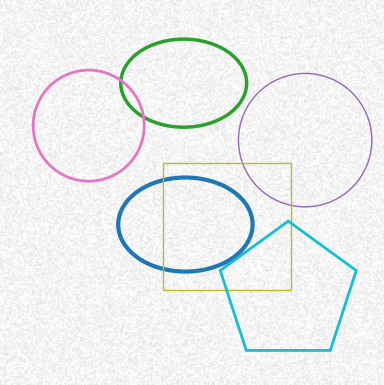[{"shape": "oval", "thickness": 3, "radius": 0.87, "center": [0.482, 0.417]}, {"shape": "oval", "thickness": 2.5, "radius": 0.82, "center": [0.477, 0.784]}, {"shape": "circle", "thickness": 1, "radius": 0.87, "center": [0.793, 0.636]}, {"shape": "circle", "thickness": 2, "radius": 0.72, "center": [0.23, 0.674]}, {"shape": "square", "thickness": 1, "radius": 0.83, "center": [0.589, 0.412]}, {"shape": "pentagon", "thickness": 2, "radius": 0.93, "center": [0.749, 0.24]}]